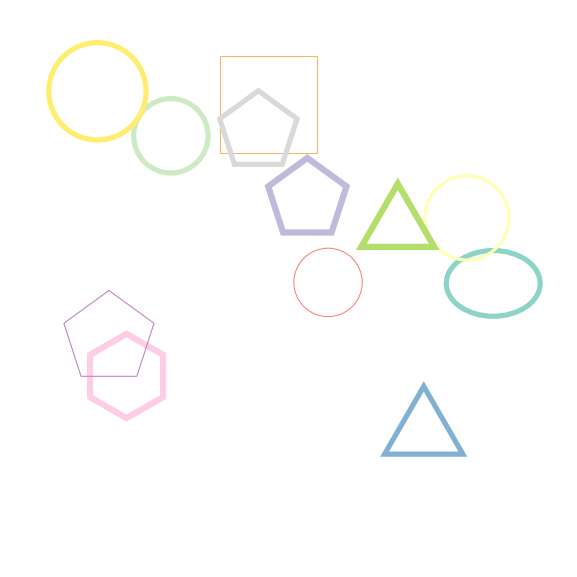[{"shape": "oval", "thickness": 2.5, "radius": 0.41, "center": [0.854, 0.508]}, {"shape": "circle", "thickness": 1.5, "radius": 0.36, "center": [0.808, 0.622]}, {"shape": "pentagon", "thickness": 3, "radius": 0.36, "center": [0.532, 0.654]}, {"shape": "circle", "thickness": 0.5, "radius": 0.3, "center": [0.568, 0.51]}, {"shape": "triangle", "thickness": 2.5, "radius": 0.39, "center": [0.734, 0.252]}, {"shape": "square", "thickness": 0.5, "radius": 0.42, "center": [0.465, 0.819]}, {"shape": "triangle", "thickness": 3, "radius": 0.36, "center": [0.689, 0.608]}, {"shape": "hexagon", "thickness": 3, "radius": 0.36, "center": [0.219, 0.348]}, {"shape": "pentagon", "thickness": 2.5, "radius": 0.35, "center": [0.447, 0.772]}, {"shape": "pentagon", "thickness": 0.5, "radius": 0.41, "center": [0.189, 0.414]}, {"shape": "circle", "thickness": 2.5, "radius": 0.32, "center": [0.296, 0.764]}, {"shape": "circle", "thickness": 2.5, "radius": 0.42, "center": [0.169, 0.841]}]